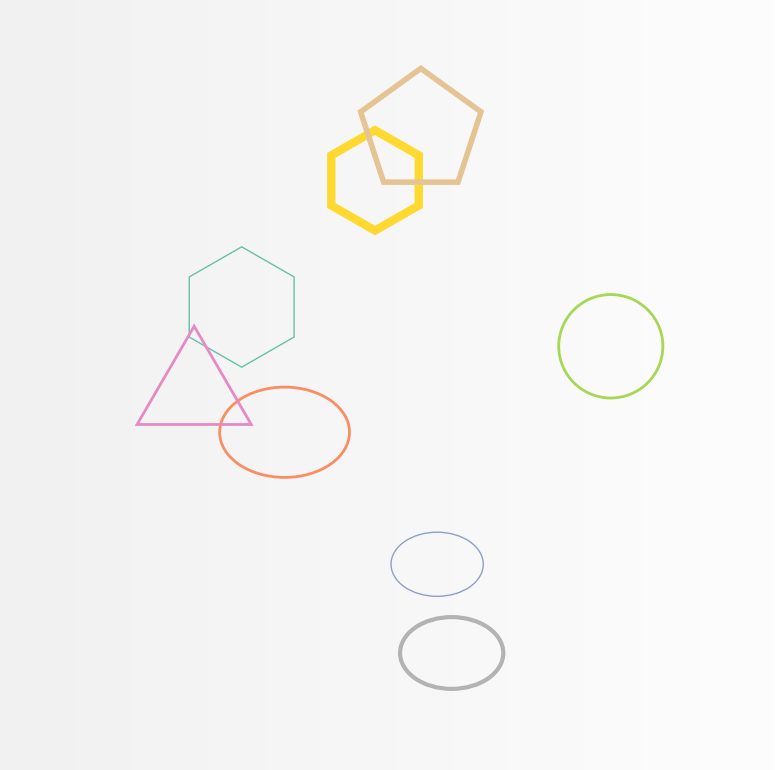[{"shape": "hexagon", "thickness": 0.5, "radius": 0.39, "center": [0.312, 0.601]}, {"shape": "oval", "thickness": 1, "radius": 0.42, "center": [0.367, 0.439]}, {"shape": "oval", "thickness": 0.5, "radius": 0.3, "center": [0.564, 0.267]}, {"shape": "triangle", "thickness": 1, "radius": 0.43, "center": [0.251, 0.491]}, {"shape": "circle", "thickness": 1, "radius": 0.34, "center": [0.788, 0.55]}, {"shape": "hexagon", "thickness": 3, "radius": 0.33, "center": [0.484, 0.766]}, {"shape": "pentagon", "thickness": 2, "radius": 0.41, "center": [0.543, 0.829]}, {"shape": "oval", "thickness": 1.5, "radius": 0.33, "center": [0.583, 0.152]}]